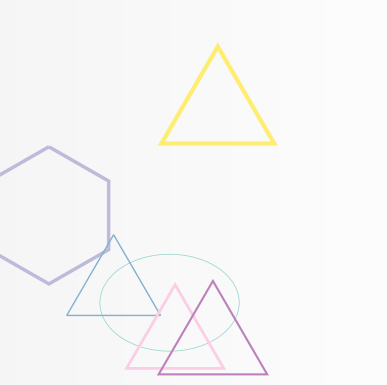[{"shape": "oval", "thickness": 0.5, "radius": 0.9, "center": [0.438, 0.214]}, {"shape": "hexagon", "thickness": 2.5, "radius": 0.89, "center": [0.126, 0.441]}, {"shape": "triangle", "thickness": 1, "radius": 0.7, "center": [0.293, 0.251]}, {"shape": "triangle", "thickness": 2, "radius": 0.72, "center": [0.452, 0.116]}, {"shape": "triangle", "thickness": 1.5, "radius": 0.81, "center": [0.549, 0.108]}, {"shape": "triangle", "thickness": 3, "radius": 0.84, "center": [0.562, 0.711]}]